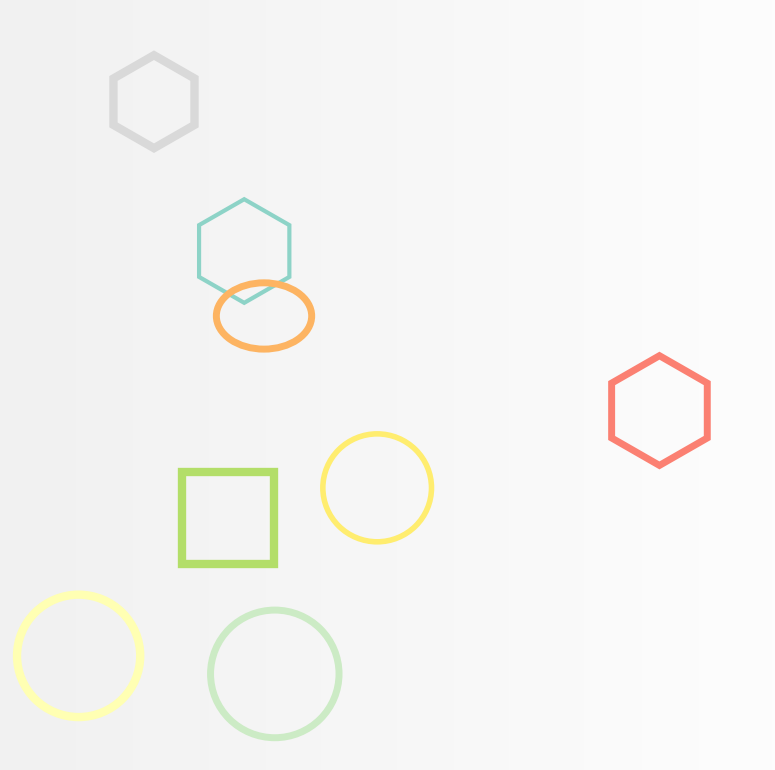[{"shape": "hexagon", "thickness": 1.5, "radius": 0.34, "center": [0.315, 0.674]}, {"shape": "circle", "thickness": 3, "radius": 0.4, "center": [0.101, 0.148]}, {"shape": "hexagon", "thickness": 2.5, "radius": 0.36, "center": [0.851, 0.467]}, {"shape": "oval", "thickness": 2.5, "radius": 0.31, "center": [0.341, 0.59]}, {"shape": "square", "thickness": 3, "radius": 0.3, "center": [0.295, 0.327]}, {"shape": "hexagon", "thickness": 3, "radius": 0.3, "center": [0.199, 0.868]}, {"shape": "circle", "thickness": 2.5, "radius": 0.41, "center": [0.355, 0.125]}, {"shape": "circle", "thickness": 2, "radius": 0.35, "center": [0.487, 0.366]}]